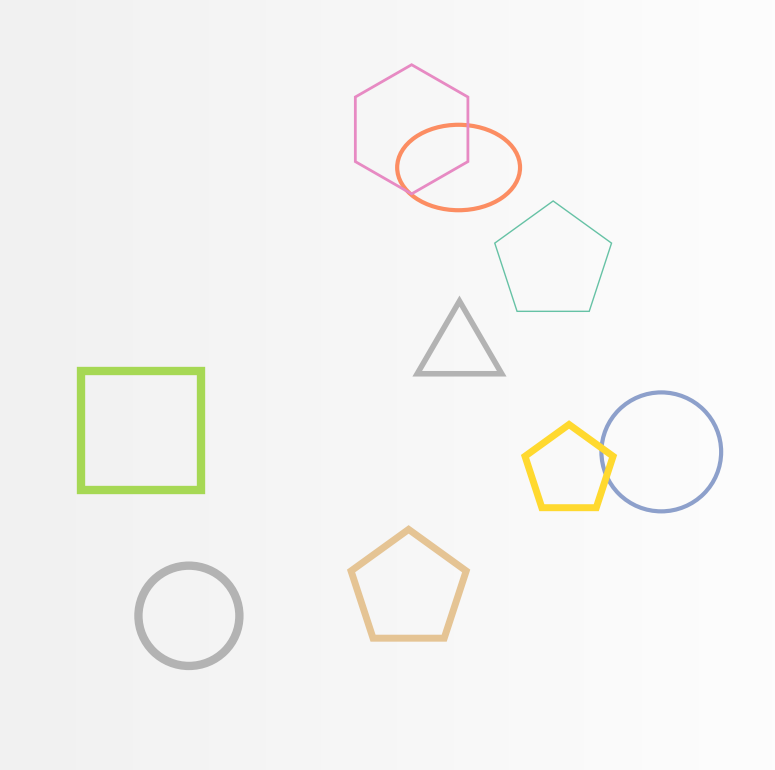[{"shape": "pentagon", "thickness": 0.5, "radius": 0.4, "center": [0.714, 0.66]}, {"shape": "oval", "thickness": 1.5, "radius": 0.4, "center": [0.592, 0.782]}, {"shape": "circle", "thickness": 1.5, "radius": 0.39, "center": [0.853, 0.413]}, {"shape": "hexagon", "thickness": 1, "radius": 0.42, "center": [0.531, 0.832]}, {"shape": "square", "thickness": 3, "radius": 0.39, "center": [0.182, 0.441]}, {"shape": "pentagon", "thickness": 2.5, "radius": 0.3, "center": [0.734, 0.389]}, {"shape": "pentagon", "thickness": 2.5, "radius": 0.39, "center": [0.527, 0.234]}, {"shape": "triangle", "thickness": 2, "radius": 0.31, "center": [0.593, 0.546]}, {"shape": "circle", "thickness": 3, "radius": 0.33, "center": [0.244, 0.2]}]